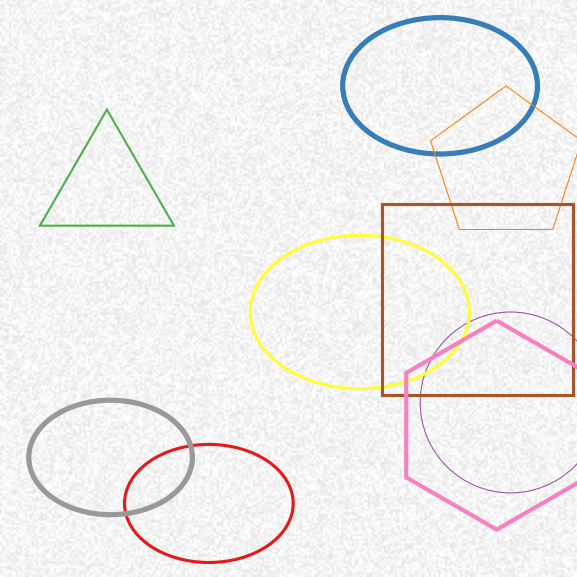[{"shape": "oval", "thickness": 1.5, "radius": 0.73, "center": [0.362, 0.127]}, {"shape": "oval", "thickness": 2.5, "radius": 0.84, "center": [0.762, 0.851]}, {"shape": "triangle", "thickness": 1, "radius": 0.67, "center": [0.185, 0.675]}, {"shape": "circle", "thickness": 0.5, "radius": 0.78, "center": [0.884, 0.302]}, {"shape": "pentagon", "thickness": 0.5, "radius": 0.69, "center": [0.876, 0.713]}, {"shape": "oval", "thickness": 1.5, "radius": 0.95, "center": [0.623, 0.459]}, {"shape": "square", "thickness": 1.5, "radius": 0.82, "center": [0.827, 0.48]}, {"shape": "hexagon", "thickness": 2, "radius": 0.9, "center": [0.86, 0.263]}, {"shape": "oval", "thickness": 2.5, "radius": 0.71, "center": [0.192, 0.207]}]